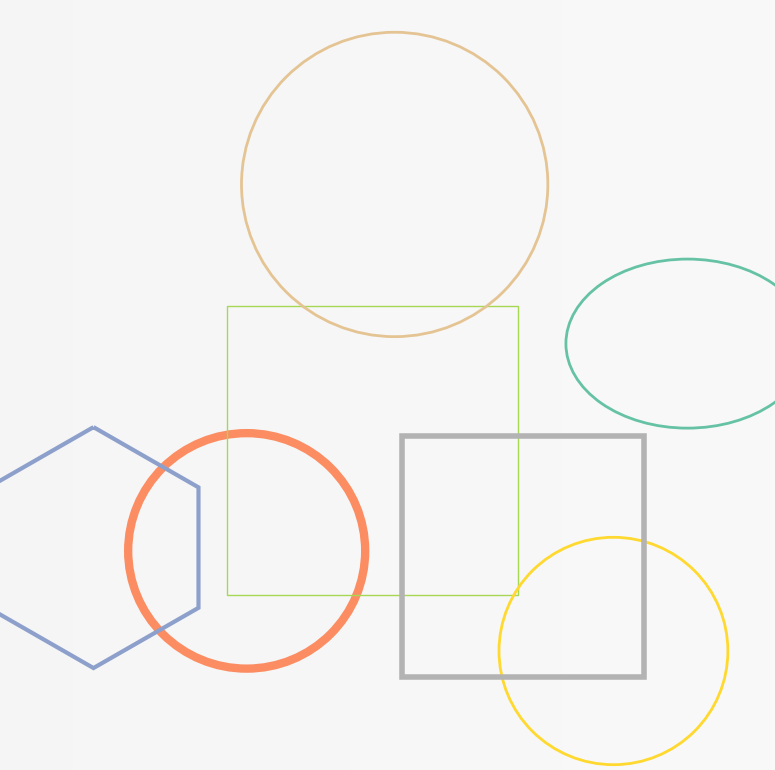[{"shape": "oval", "thickness": 1, "radius": 0.78, "center": [0.887, 0.554]}, {"shape": "circle", "thickness": 3, "radius": 0.76, "center": [0.318, 0.285]}, {"shape": "hexagon", "thickness": 1.5, "radius": 0.78, "center": [0.121, 0.289]}, {"shape": "square", "thickness": 0.5, "radius": 0.94, "center": [0.481, 0.415]}, {"shape": "circle", "thickness": 1, "radius": 0.74, "center": [0.792, 0.155]}, {"shape": "circle", "thickness": 1, "radius": 0.99, "center": [0.509, 0.76]}, {"shape": "square", "thickness": 2, "radius": 0.78, "center": [0.675, 0.277]}]